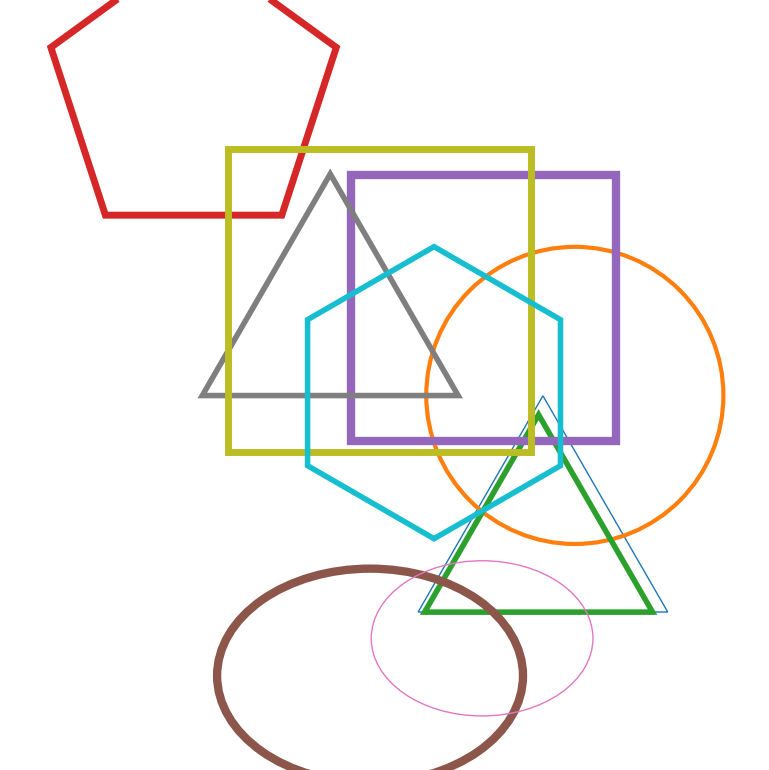[{"shape": "triangle", "thickness": 0.5, "radius": 0.94, "center": [0.705, 0.299]}, {"shape": "circle", "thickness": 1.5, "radius": 0.96, "center": [0.747, 0.486]}, {"shape": "triangle", "thickness": 2, "radius": 0.85, "center": [0.699, 0.29]}, {"shape": "pentagon", "thickness": 2.5, "radius": 0.97, "center": [0.251, 0.878]}, {"shape": "square", "thickness": 3, "radius": 0.86, "center": [0.628, 0.6]}, {"shape": "oval", "thickness": 3, "radius": 0.99, "center": [0.481, 0.122]}, {"shape": "oval", "thickness": 0.5, "radius": 0.72, "center": [0.626, 0.171]}, {"shape": "triangle", "thickness": 2, "radius": 0.96, "center": [0.429, 0.582]}, {"shape": "square", "thickness": 2.5, "radius": 0.98, "center": [0.493, 0.609]}, {"shape": "hexagon", "thickness": 2, "radius": 0.95, "center": [0.564, 0.49]}]